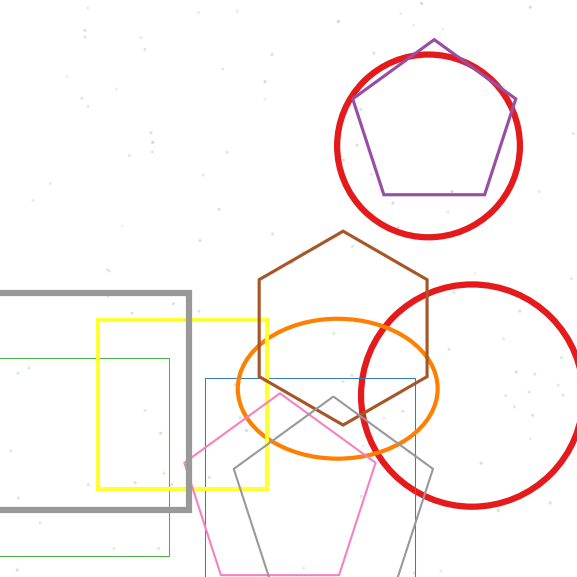[{"shape": "circle", "thickness": 3, "radius": 0.79, "center": [0.742, 0.746]}, {"shape": "circle", "thickness": 3, "radius": 0.96, "center": [0.818, 0.314]}, {"shape": "square", "thickness": 0.5, "radius": 0.91, "center": [0.537, 0.164]}, {"shape": "square", "thickness": 0.5, "radius": 0.86, "center": [0.121, 0.208]}, {"shape": "pentagon", "thickness": 1.5, "radius": 0.74, "center": [0.752, 0.782]}, {"shape": "oval", "thickness": 2, "radius": 0.87, "center": [0.585, 0.326]}, {"shape": "square", "thickness": 2, "radius": 0.73, "center": [0.316, 0.298]}, {"shape": "hexagon", "thickness": 1.5, "radius": 0.84, "center": [0.594, 0.431]}, {"shape": "pentagon", "thickness": 1, "radius": 0.87, "center": [0.485, 0.144]}, {"shape": "pentagon", "thickness": 1, "radius": 0.91, "center": [0.577, 0.131]}, {"shape": "square", "thickness": 3, "radius": 0.94, "center": [0.139, 0.304]}]